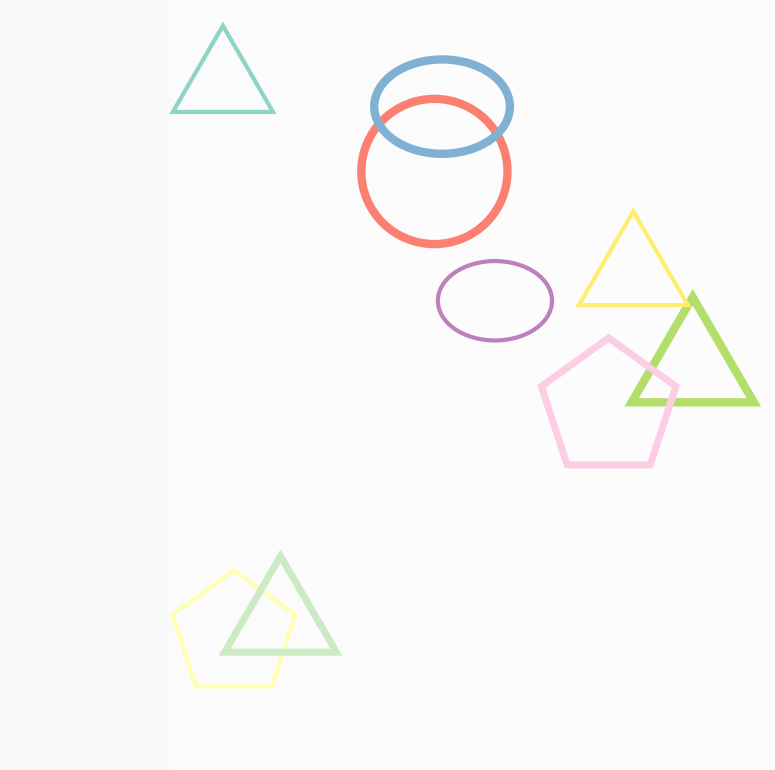[{"shape": "triangle", "thickness": 1.5, "radius": 0.37, "center": [0.288, 0.892]}, {"shape": "pentagon", "thickness": 1.5, "radius": 0.42, "center": [0.302, 0.176]}, {"shape": "circle", "thickness": 3, "radius": 0.47, "center": [0.561, 0.777]}, {"shape": "oval", "thickness": 3, "radius": 0.44, "center": [0.57, 0.862]}, {"shape": "triangle", "thickness": 3, "radius": 0.46, "center": [0.894, 0.523]}, {"shape": "pentagon", "thickness": 2.5, "radius": 0.46, "center": [0.785, 0.47]}, {"shape": "oval", "thickness": 1.5, "radius": 0.37, "center": [0.639, 0.609]}, {"shape": "triangle", "thickness": 2.5, "radius": 0.42, "center": [0.362, 0.195]}, {"shape": "triangle", "thickness": 1.5, "radius": 0.41, "center": [0.817, 0.644]}]